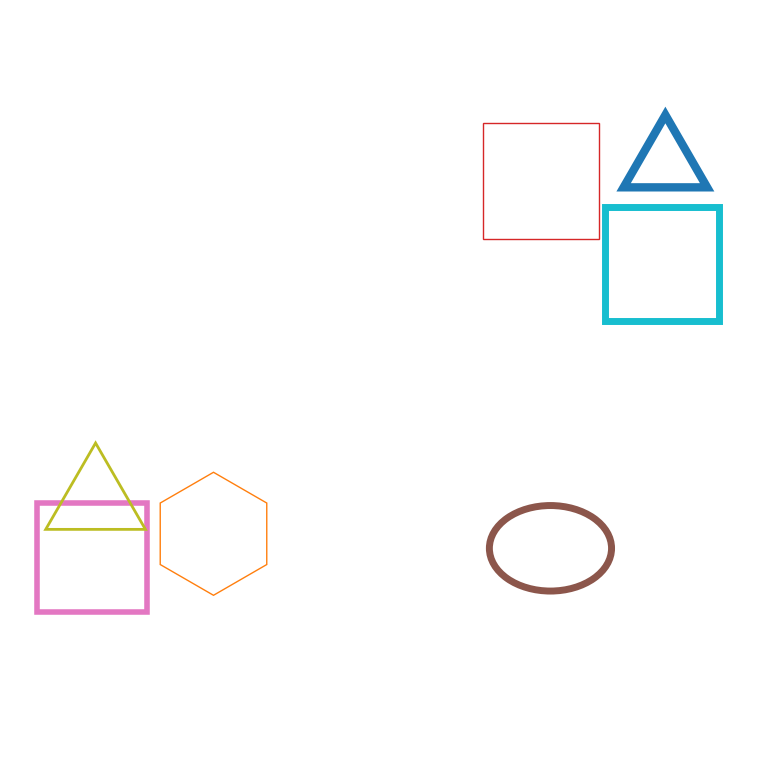[{"shape": "triangle", "thickness": 3, "radius": 0.31, "center": [0.864, 0.788]}, {"shape": "hexagon", "thickness": 0.5, "radius": 0.4, "center": [0.277, 0.307]}, {"shape": "square", "thickness": 0.5, "radius": 0.38, "center": [0.703, 0.765]}, {"shape": "oval", "thickness": 2.5, "radius": 0.4, "center": [0.715, 0.288]}, {"shape": "square", "thickness": 2, "radius": 0.36, "center": [0.12, 0.276]}, {"shape": "triangle", "thickness": 1, "radius": 0.37, "center": [0.124, 0.35]}, {"shape": "square", "thickness": 2.5, "radius": 0.37, "center": [0.859, 0.657]}]